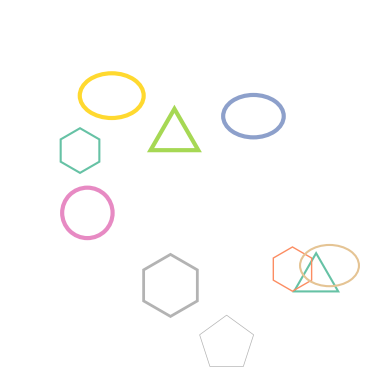[{"shape": "hexagon", "thickness": 1.5, "radius": 0.29, "center": [0.208, 0.609]}, {"shape": "triangle", "thickness": 1.5, "radius": 0.33, "center": [0.821, 0.276]}, {"shape": "hexagon", "thickness": 1, "radius": 0.29, "center": [0.76, 0.301]}, {"shape": "oval", "thickness": 3, "radius": 0.39, "center": [0.658, 0.698]}, {"shape": "circle", "thickness": 3, "radius": 0.33, "center": [0.227, 0.447]}, {"shape": "triangle", "thickness": 3, "radius": 0.36, "center": [0.453, 0.646]}, {"shape": "oval", "thickness": 3, "radius": 0.41, "center": [0.29, 0.752]}, {"shape": "oval", "thickness": 1.5, "radius": 0.38, "center": [0.856, 0.31]}, {"shape": "hexagon", "thickness": 2, "radius": 0.4, "center": [0.443, 0.259]}, {"shape": "pentagon", "thickness": 0.5, "radius": 0.37, "center": [0.589, 0.108]}]